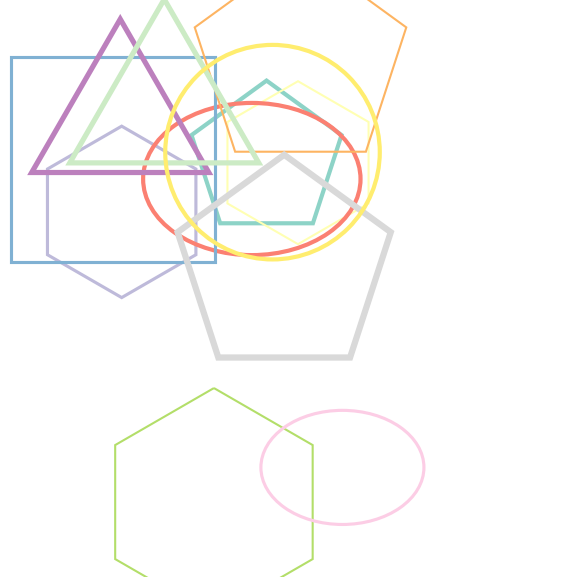[{"shape": "pentagon", "thickness": 2, "radius": 0.68, "center": [0.462, 0.723]}, {"shape": "hexagon", "thickness": 1, "radius": 0.71, "center": [0.516, 0.717]}, {"shape": "hexagon", "thickness": 1.5, "radius": 0.74, "center": [0.211, 0.632]}, {"shape": "oval", "thickness": 2, "radius": 0.94, "center": [0.436, 0.689]}, {"shape": "square", "thickness": 1.5, "radius": 0.89, "center": [0.196, 0.723]}, {"shape": "pentagon", "thickness": 1, "radius": 0.96, "center": [0.52, 0.892]}, {"shape": "hexagon", "thickness": 1, "radius": 0.99, "center": [0.37, 0.13]}, {"shape": "oval", "thickness": 1.5, "radius": 0.71, "center": [0.593, 0.19]}, {"shape": "pentagon", "thickness": 3, "radius": 0.97, "center": [0.492, 0.537]}, {"shape": "triangle", "thickness": 2.5, "radius": 0.89, "center": [0.208, 0.789]}, {"shape": "triangle", "thickness": 2.5, "radius": 0.94, "center": [0.284, 0.812]}, {"shape": "circle", "thickness": 2, "radius": 0.93, "center": [0.472, 0.736]}]